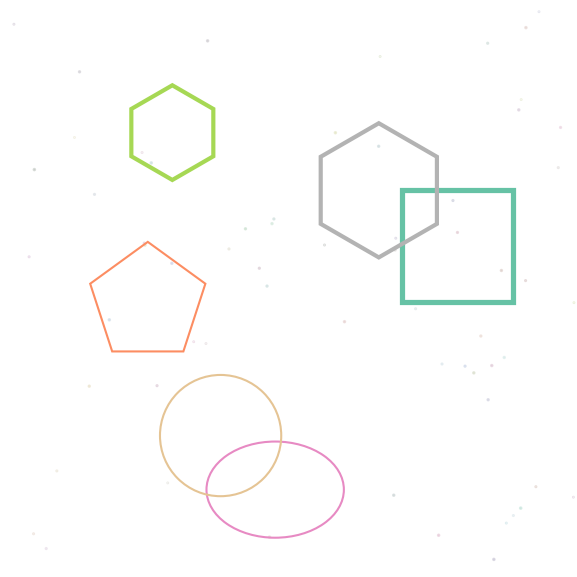[{"shape": "square", "thickness": 2.5, "radius": 0.48, "center": [0.792, 0.573]}, {"shape": "pentagon", "thickness": 1, "radius": 0.52, "center": [0.256, 0.475]}, {"shape": "oval", "thickness": 1, "radius": 0.59, "center": [0.476, 0.151]}, {"shape": "hexagon", "thickness": 2, "radius": 0.41, "center": [0.298, 0.769]}, {"shape": "circle", "thickness": 1, "radius": 0.52, "center": [0.382, 0.245]}, {"shape": "hexagon", "thickness": 2, "radius": 0.58, "center": [0.656, 0.67]}]